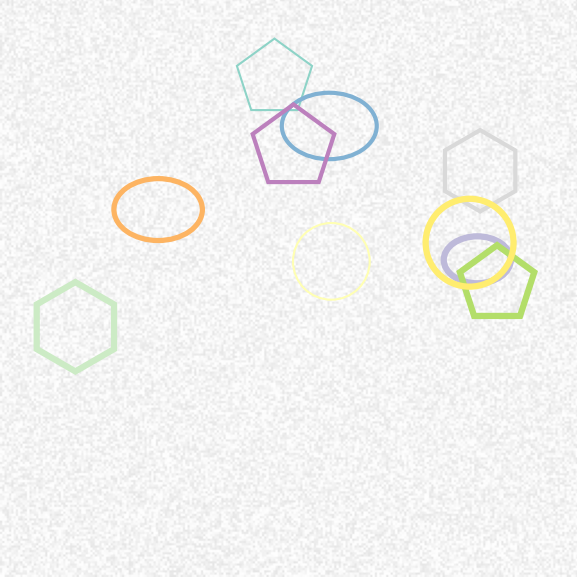[{"shape": "pentagon", "thickness": 1, "radius": 0.34, "center": [0.475, 0.864]}, {"shape": "circle", "thickness": 1, "radius": 0.33, "center": [0.574, 0.547]}, {"shape": "oval", "thickness": 3, "radius": 0.29, "center": [0.826, 0.549]}, {"shape": "oval", "thickness": 2, "radius": 0.41, "center": [0.57, 0.781]}, {"shape": "oval", "thickness": 2.5, "radius": 0.38, "center": [0.274, 0.636]}, {"shape": "pentagon", "thickness": 3, "radius": 0.34, "center": [0.861, 0.507]}, {"shape": "hexagon", "thickness": 2, "radius": 0.35, "center": [0.831, 0.703]}, {"shape": "pentagon", "thickness": 2, "radius": 0.37, "center": [0.508, 0.744]}, {"shape": "hexagon", "thickness": 3, "radius": 0.39, "center": [0.131, 0.433]}, {"shape": "circle", "thickness": 3, "radius": 0.38, "center": [0.813, 0.579]}]